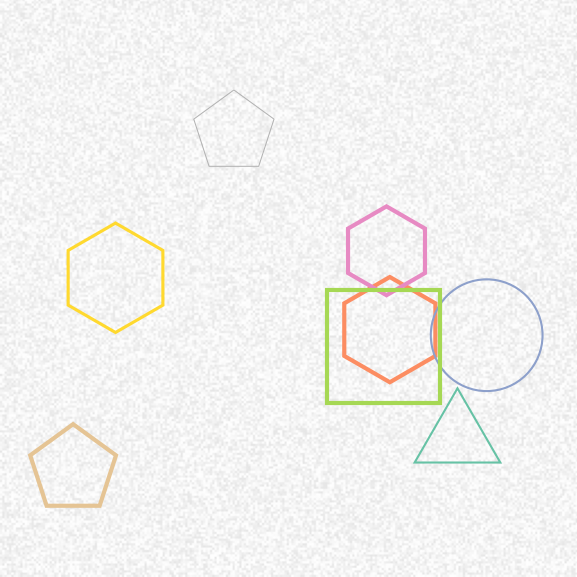[{"shape": "triangle", "thickness": 1, "radius": 0.43, "center": [0.792, 0.241]}, {"shape": "hexagon", "thickness": 2, "radius": 0.46, "center": [0.675, 0.428]}, {"shape": "circle", "thickness": 1, "radius": 0.48, "center": [0.843, 0.419]}, {"shape": "hexagon", "thickness": 2, "radius": 0.38, "center": [0.669, 0.565]}, {"shape": "square", "thickness": 2, "radius": 0.49, "center": [0.664, 0.4]}, {"shape": "hexagon", "thickness": 1.5, "radius": 0.47, "center": [0.2, 0.518]}, {"shape": "pentagon", "thickness": 2, "radius": 0.39, "center": [0.127, 0.187]}, {"shape": "pentagon", "thickness": 0.5, "radius": 0.37, "center": [0.405, 0.77]}]